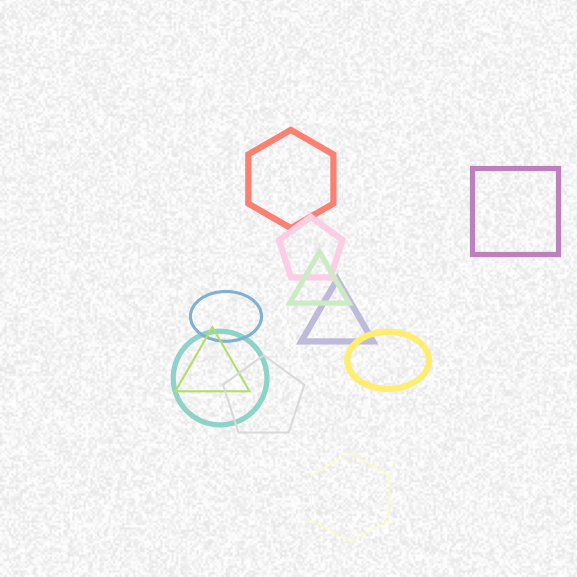[{"shape": "circle", "thickness": 2.5, "radius": 0.41, "center": [0.381, 0.345]}, {"shape": "hexagon", "thickness": 0.5, "radius": 0.39, "center": [0.606, 0.137]}, {"shape": "triangle", "thickness": 3, "radius": 0.36, "center": [0.584, 0.444]}, {"shape": "hexagon", "thickness": 3, "radius": 0.43, "center": [0.504, 0.689]}, {"shape": "oval", "thickness": 1.5, "radius": 0.31, "center": [0.391, 0.451]}, {"shape": "triangle", "thickness": 1, "radius": 0.37, "center": [0.368, 0.359]}, {"shape": "pentagon", "thickness": 3, "radius": 0.29, "center": [0.538, 0.566]}, {"shape": "pentagon", "thickness": 1, "radius": 0.37, "center": [0.456, 0.31]}, {"shape": "square", "thickness": 2.5, "radius": 0.37, "center": [0.891, 0.633]}, {"shape": "triangle", "thickness": 2.5, "radius": 0.3, "center": [0.553, 0.504]}, {"shape": "oval", "thickness": 3, "radius": 0.35, "center": [0.672, 0.375]}]